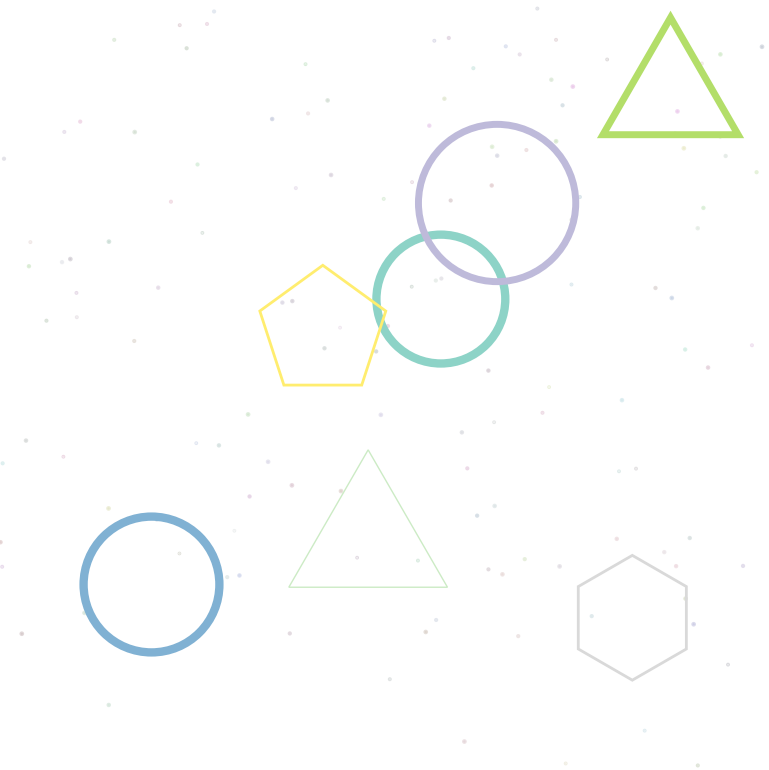[{"shape": "circle", "thickness": 3, "radius": 0.42, "center": [0.573, 0.612]}, {"shape": "circle", "thickness": 2.5, "radius": 0.51, "center": [0.646, 0.736]}, {"shape": "circle", "thickness": 3, "radius": 0.44, "center": [0.197, 0.241]}, {"shape": "triangle", "thickness": 2.5, "radius": 0.51, "center": [0.871, 0.876]}, {"shape": "hexagon", "thickness": 1, "radius": 0.41, "center": [0.821, 0.198]}, {"shape": "triangle", "thickness": 0.5, "radius": 0.59, "center": [0.478, 0.297]}, {"shape": "pentagon", "thickness": 1, "radius": 0.43, "center": [0.419, 0.569]}]